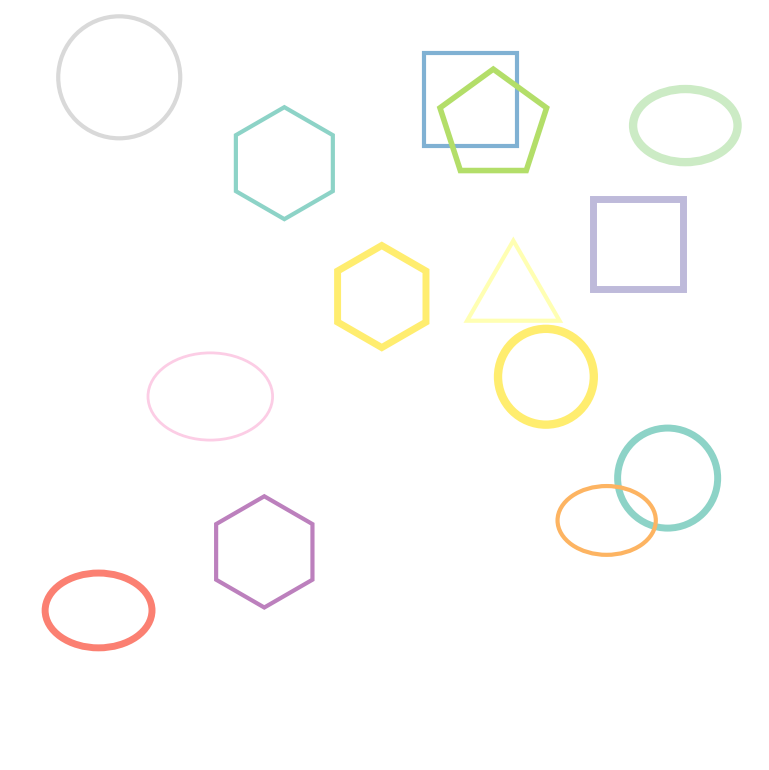[{"shape": "hexagon", "thickness": 1.5, "radius": 0.36, "center": [0.369, 0.788]}, {"shape": "circle", "thickness": 2.5, "radius": 0.32, "center": [0.867, 0.379]}, {"shape": "triangle", "thickness": 1.5, "radius": 0.35, "center": [0.667, 0.618]}, {"shape": "square", "thickness": 2.5, "radius": 0.29, "center": [0.829, 0.683]}, {"shape": "oval", "thickness": 2.5, "radius": 0.35, "center": [0.128, 0.207]}, {"shape": "square", "thickness": 1.5, "radius": 0.3, "center": [0.611, 0.871]}, {"shape": "oval", "thickness": 1.5, "radius": 0.32, "center": [0.788, 0.324]}, {"shape": "pentagon", "thickness": 2, "radius": 0.36, "center": [0.641, 0.837]}, {"shape": "oval", "thickness": 1, "radius": 0.4, "center": [0.273, 0.485]}, {"shape": "circle", "thickness": 1.5, "radius": 0.4, "center": [0.155, 0.9]}, {"shape": "hexagon", "thickness": 1.5, "radius": 0.36, "center": [0.343, 0.283]}, {"shape": "oval", "thickness": 3, "radius": 0.34, "center": [0.89, 0.837]}, {"shape": "circle", "thickness": 3, "radius": 0.31, "center": [0.709, 0.511]}, {"shape": "hexagon", "thickness": 2.5, "radius": 0.33, "center": [0.496, 0.615]}]